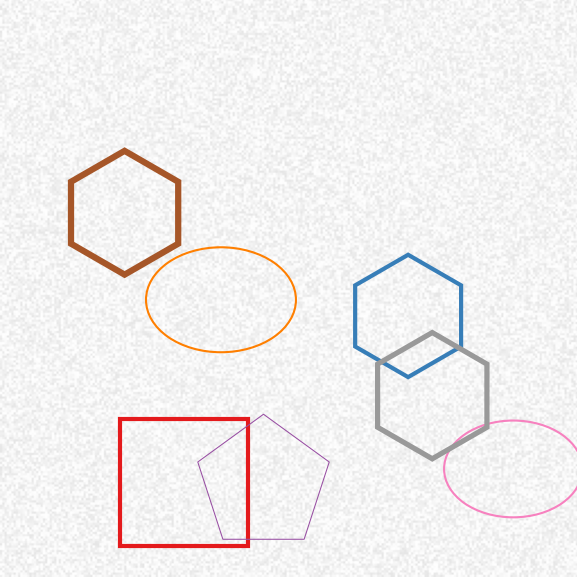[{"shape": "square", "thickness": 2, "radius": 0.55, "center": [0.318, 0.163]}, {"shape": "hexagon", "thickness": 2, "radius": 0.53, "center": [0.707, 0.452]}, {"shape": "pentagon", "thickness": 0.5, "radius": 0.6, "center": [0.456, 0.162]}, {"shape": "oval", "thickness": 1, "radius": 0.65, "center": [0.383, 0.48]}, {"shape": "hexagon", "thickness": 3, "radius": 0.54, "center": [0.216, 0.631]}, {"shape": "oval", "thickness": 1, "radius": 0.6, "center": [0.889, 0.187]}, {"shape": "hexagon", "thickness": 2.5, "radius": 0.55, "center": [0.749, 0.314]}]